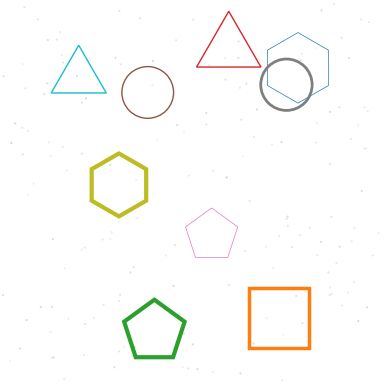[{"shape": "hexagon", "thickness": 0.5, "radius": 0.46, "center": [0.774, 0.824]}, {"shape": "square", "thickness": 2.5, "radius": 0.39, "center": [0.724, 0.174]}, {"shape": "pentagon", "thickness": 3, "radius": 0.41, "center": [0.401, 0.139]}, {"shape": "triangle", "thickness": 1, "radius": 0.48, "center": [0.594, 0.874]}, {"shape": "circle", "thickness": 1, "radius": 0.34, "center": [0.384, 0.76]}, {"shape": "pentagon", "thickness": 0.5, "radius": 0.36, "center": [0.55, 0.389]}, {"shape": "circle", "thickness": 2, "radius": 0.33, "center": [0.744, 0.78]}, {"shape": "hexagon", "thickness": 3, "radius": 0.41, "center": [0.309, 0.52]}, {"shape": "triangle", "thickness": 1, "radius": 0.41, "center": [0.204, 0.8]}]